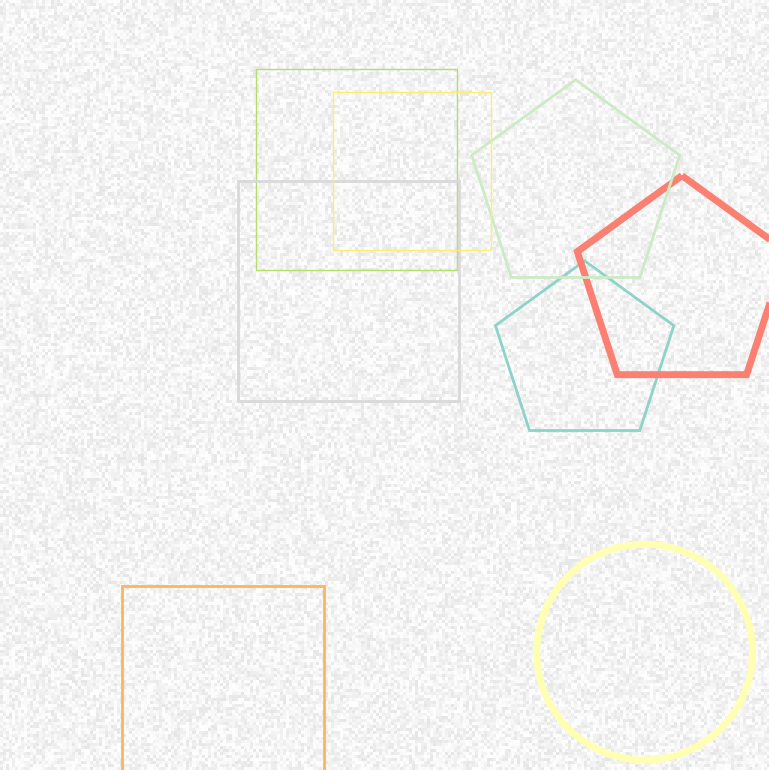[{"shape": "pentagon", "thickness": 1, "radius": 0.61, "center": [0.759, 0.539]}, {"shape": "circle", "thickness": 2.5, "radius": 0.7, "center": [0.837, 0.153]}, {"shape": "pentagon", "thickness": 2.5, "radius": 0.71, "center": [0.886, 0.629]}, {"shape": "square", "thickness": 1, "radius": 0.66, "center": [0.289, 0.108]}, {"shape": "square", "thickness": 0.5, "radius": 0.65, "center": [0.463, 0.78]}, {"shape": "square", "thickness": 1, "radius": 0.72, "center": [0.453, 0.622]}, {"shape": "pentagon", "thickness": 1, "radius": 0.71, "center": [0.748, 0.755]}, {"shape": "square", "thickness": 0.5, "radius": 0.51, "center": [0.535, 0.778]}]